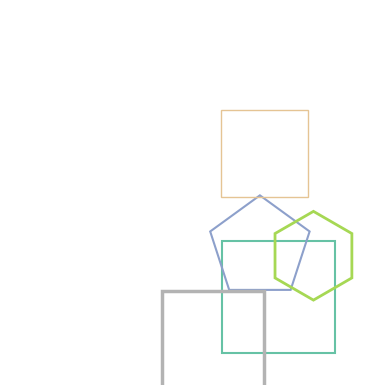[{"shape": "square", "thickness": 1.5, "radius": 0.73, "center": [0.723, 0.229]}, {"shape": "pentagon", "thickness": 1.5, "radius": 0.68, "center": [0.675, 0.357]}, {"shape": "hexagon", "thickness": 2, "radius": 0.58, "center": [0.814, 0.336]}, {"shape": "square", "thickness": 1, "radius": 0.56, "center": [0.687, 0.601]}, {"shape": "square", "thickness": 2.5, "radius": 0.66, "center": [0.554, 0.112]}]